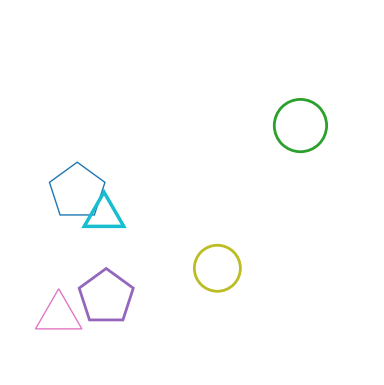[{"shape": "pentagon", "thickness": 1, "radius": 0.38, "center": [0.201, 0.503]}, {"shape": "circle", "thickness": 2, "radius": 0.34, "center": [0.78, 0.674]}, {"shape": "pentagon", "thickness": 2, "radius": 0.37, "center": [0.276, 0.229]}, {"shape": "triangle", "thickness": 1, "radius": 0.35, "center": [0.152, 0.181]}, {"shape": "circle", "thickness": 2, "radius": 0.3, "center": [0.565, 0.303]}, {"shape": "triangle", "thickness": 2.5, "radius": 0.3, "center": [0.27, 0.442]}]